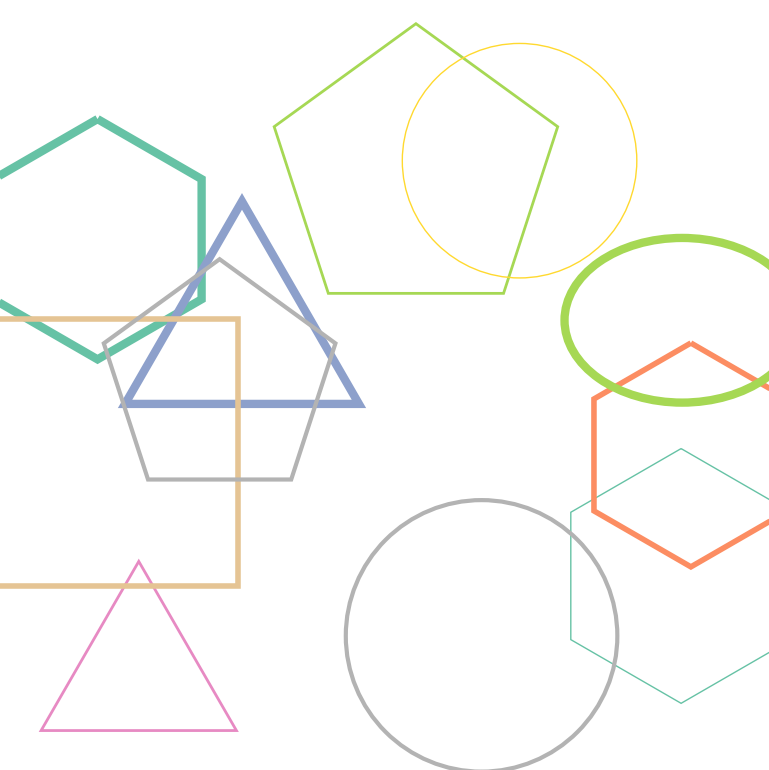[{"shape": "hexagon", "thickness": 3, "radius": 0.78, "center": [0.127, 0.689]}, {"shape": "hexagon", "thickness": 0.5, "radius": 0.83, "center": [0.885, 0.252]}, {"shape": "hexagon", "thickness": 2, "radius": 0.73, "center": [0.897, 0.409]}, {"shape": "triangle", "thickness": 3, "radius": 0.88, "center": [0.314, 0.563]}, {"shape": "triangle", "thickness": 1, "radius": 0.73, "center": [0.18, 0.124]}, {"shape": "oval", "thickness": 3, "radius": 0.76, "center": [0.886, 0.584]}, {"shape": "pentagon", "thickness": 1, "radius": 0.97, "center": [0.54, 0.776]}, {"shape": "circle", "thickness": 0.5, "radius": 0.76, "center": [0.675, 0.791]}, {"shape": "square", "thickness": 2, "radius": 0.87, "center": [0.135, 0.412]}, {"shape": "circle", "thickness": 1.5, "radius": 0.88, "center": [0.625, 0.174]}, {"shape": "pentagon", "thickness": 1.5, "radius": 0.79, "center": [0.285, 0.505]}]